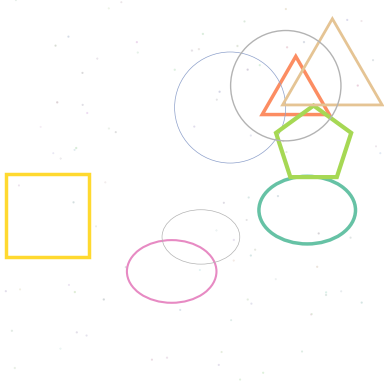[{"shape": "oval", "thickness": 2.5, "radius": 0.63, "center": [0.798, 0.454]}, {"shape": "triangle", "thickness": 2.5, "radius": 0.5, "center": [0.768, 0.753]}, {"shape": "circle", "thickness": 0.5, "radius": 0.72, "center": [0.598, 0.721]}, {"shape": "oval", "thickness": 1.5, "radius": 0.58, "center": [0.446, 0.295]}, {"shape": "pentagon", "thickness": 3, "radius": 0.51, "center": [0.815, 0.623]}, {"shape": "square", "thickness": 2.5, "radius": 0.54, "center": [0.124, 0.439]}, {"shape": "triangle", "thickness": 2, "radius": 0.75, "center": [0.863, 0.802]}, {"shape": "oval", "thickness": 0.5, "radius": 0.5, "center": [0.522, 0.385]}, {"shape": "circle", "thickness": 1, "radius": 0.72, "center": [0.742, 0.777]}]